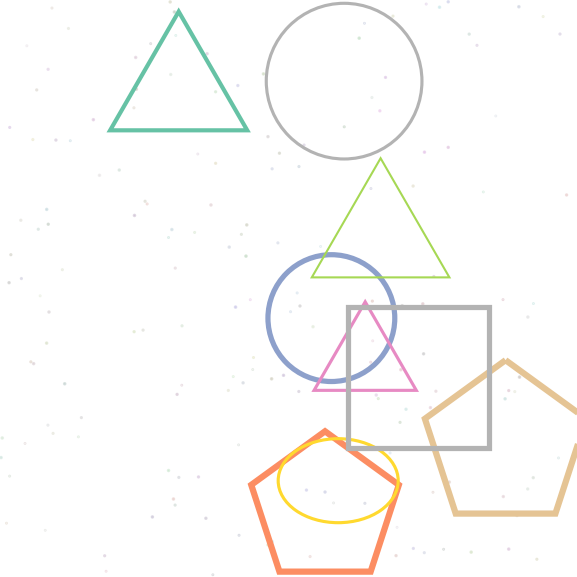[{"shape": "triangle", "thickness": 2, "radius": 0.69, "center": [0.309, 0.842]}, {"shape": "pentagon", "thickness": 3, "radius": 0.67, "center": [0.563, 0.118]}, {"shape": "circle", "thickness": 2.5, "radius": 0.55, "center": [0.574, 0.448]}, {"shape": "triangle", "thickness": 1.5, "radius": 0.51, "center": [0.632, 0.374]}, {"shape": "triangle", "thickness": 1, "radius": 0.69, "center": [0.659, 0.588]}, {"shape": "oval", "thickness": 1.5, "radius": 0.52, "center": [0.586, 0.167]}, {"shape": "pentagon", "thickness": 3, "radius": 0.73, "center": [0.875, 0.229]}, {"shape": "square", "thickness": 2.5, "radius": 0.61, "center": [0.724, 0.345]}, {"shape": "circle", "thickness": 1.5, "radius": 0.67, "center": [0.596, 0.859]}]